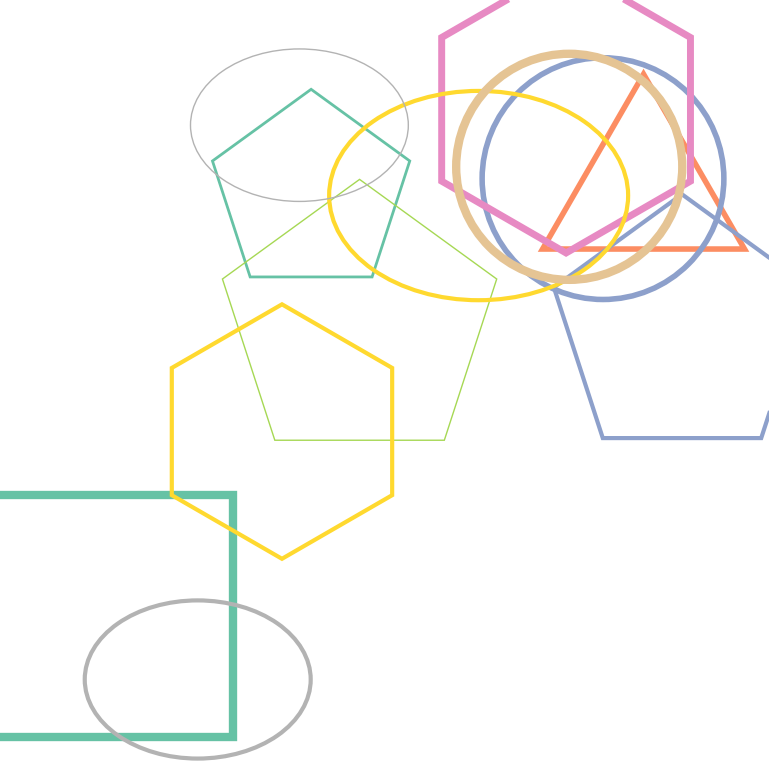[{"shape": "square", "thickness": 3, "radius": 0.79, "center": [0.146, 0.2]}, {"shape": "pentagon", "thickness": 1, "radius": 0.67, "center": [0.404, 0.749]}, {"shape": "triangle", "thickness": 2, "radius": 0.76, "center": [0.836, 0.752]}, {"shape": "circle", "thickness": 2, "radius": 0.78, "center": [0.783, 0.768]}, {"shape": "pentagon", "thickness": 1.5, "radius": 0.88, "center": [0.886, 0.573]}, {"shape": "hexagon", "thickness": 2.5, "radius": 0.93, "center": [0.735, 0.858]}, {"shape": "pentagon", "thickness": 0.5, "radius": 0.94, "center": [0.467, 0.58]}, {"shape": "oval", "thickness": 1.5, "radius": 0.97, "center": [0.622, 0.746]}, {"shape": "hexagon", "thickness": 1.5, "radius": 0.83, "center": [0.366, 0.44]}, {"shape": "circle", "thickness": 3, "radius": 0.73, "center": [0.739, 0.783]}, {"shape": "oval", "thickness": 1.5, "radius": 0.73, "center": [0.257, 0.118]}, {"shape": "oval", "thickness": 0.5, "radius": 0.71, "center": [0.389, 0.837]}]